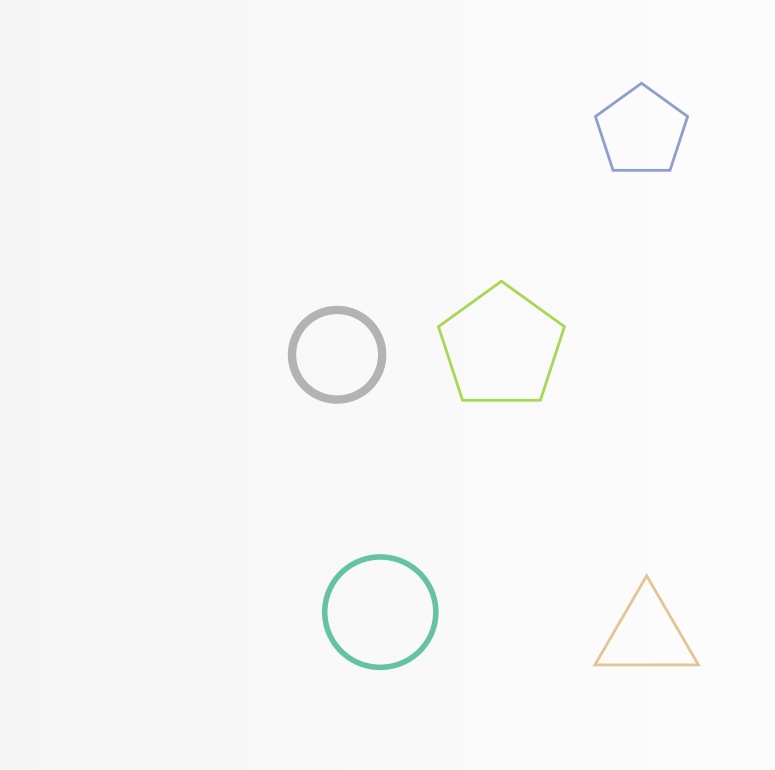[{"shape": "circle", "thickness": 2, "radius": 0.36, "center": [0.491, 0.205]}, {"shape": "pentagon", "thickness": 1, "radius": 0.31, "center": [0.828, 0.829]}, {"shape": "pentagon", "thickness": 1, "radius": 0.43, "center": [0.647, 0.549]}, {"shape": "triangle", "thickness": 1, "radius": 0.39, "center": [0.834, 0.175]}, {"shape": "circle", "thickness": 3, "radius": 0.29, "center": [0.435, 0.539]}]